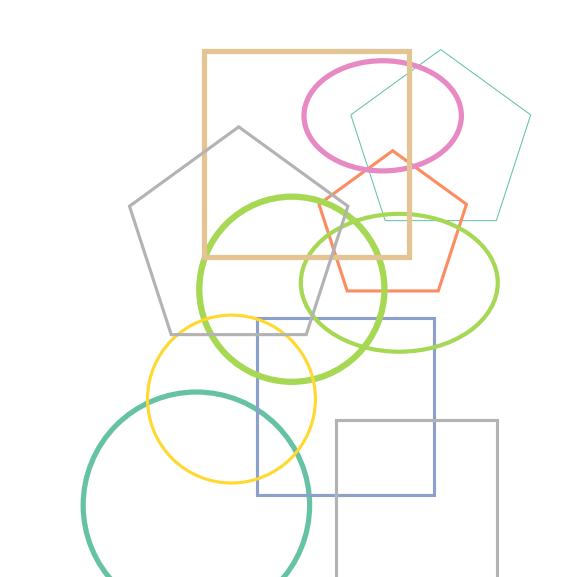[{"shape": "pentagon", "thickness": 0.5, "radius": 0.82, "center": [0.763, 0.75]}, {"shape": "circle", "thickness": 2.5, "radius": 0.98, "center": [0.34, 0.124]}, {"shape": "pentagon", "thickness": 1.5, "radius": 0.67, "center": [0.68, 0.604]}, {"shape": "square", "thickness": 1.5, "radius": 0.77, "center": [0.598, 0.295]}, {"shape": "oval", "thickness": 2.5, "radius": 0.68, "center": [0.663, 0.799]}, {"shape": "circle", "thickness": 3, "radius": 0.8, "center": [0.505, 0.498]}, {"shape": "oval", "thickness": 2, "radius": 0.85, "center": [0.691, 0.509]}, {"shape": "circle", "thickness": 1.5, "radius": 0.73, "center": [0.401, 0.308]}, {"shape": "square", "thickness": 2.5, "radius": 0.89, "center": [0.53, 0.732]}, {"shape": "square", "thickness": 1.5, "radius": 0.69, "center": [0.721, 0.133]}, {"shape": "pentagon", "thickness": 1.5, "radius": 0.99, "center": [0.413, 0.581]}]